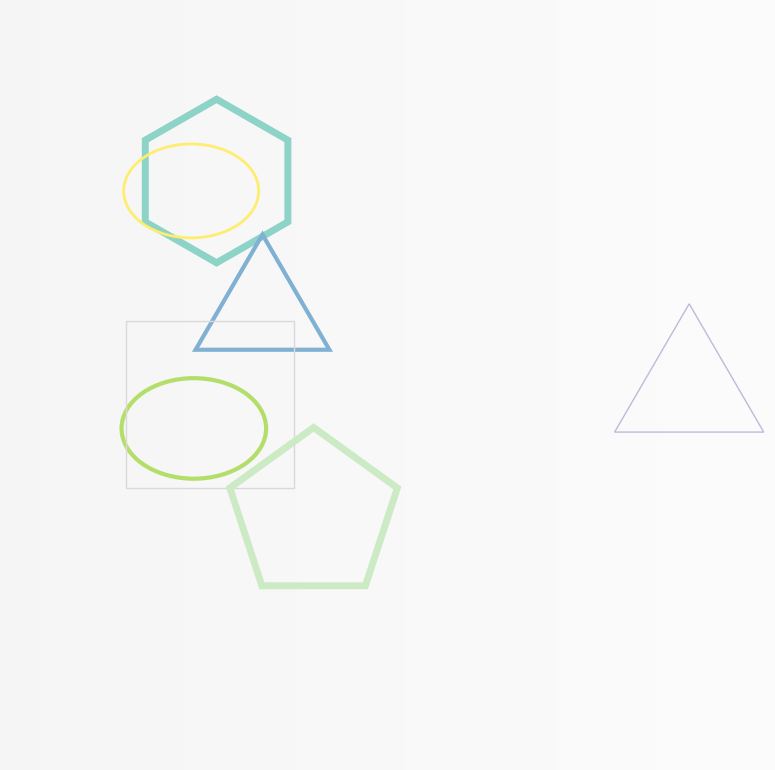[{"shape": "hexagon", "thickness": 2.5, "radius": 0.53, "center": [0.279, 0.765]}, {"shape": "triangle", "thickness": 0.5, "radius": 0.56, "center": [0.889, 0.494]}, {"shape": "triangle", "thickness": 1.5, "radius": 0.5, "center": [0.339, 0.596]}, {"shape": "oval", "thickness": 1.5, "radius": 0.47, "center": [0.25, 0.444]}, {"shape": "square", "thickness": 0.5, "radius": 0.54, "center": [0.271, 0.474]}, {"shape": "pentagon", "thickness": 2.5, "radius": 0.57, "center": [0.405, 0.331]}, {"shape": "oval", "thickness": 1, "radius": 0.44, "center": [0.247, 0.752]}]